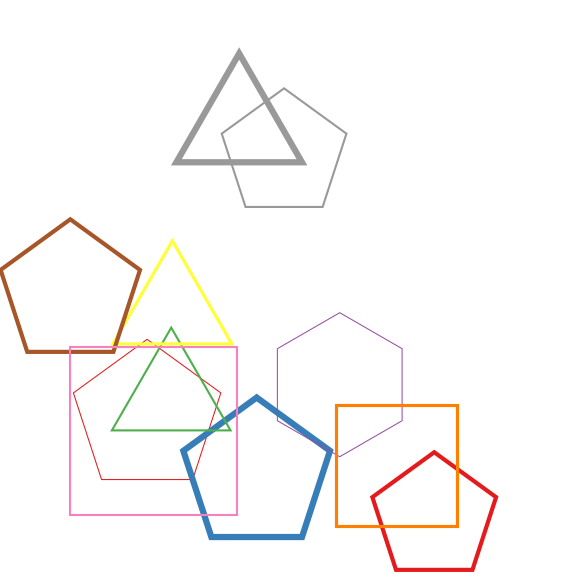[{"shape": "pentagon", "thickness": 2, "radius": 0.56, "center": [0.752, 0.103]}, {"shape": "pentagon", "thickness": 0.5, "radius": 0.67, "center": [0.255, 0.277]}, {"shape": "pentagon", "thickness": 3, "radius": 0.67, "center": [0.444, 0.177]}, {"shape": "triangle", "thickness": 1, "radius": 0.59, "center": [0.296, 0.313]}, {"shape": "hexagon", "thickness": 0.5, "radius": 0.62, "center": [0.588, 0.333]}, {"shape": "square", "thickness": 1.5, "radius": 0.52, "center": [0.687, 0.193]}, {"shape": "triangle", "thickness": 1.5, "radius": 0.59, "center": [0.298, 0.463]}, {"shape": "pentagon", "thickness": 2, "radius": 0.63, "center": [0.122, 0.493]}, {"shape": "square", "thickness": 1, "radius": 0.73, "center": [0.266, 0.253]}, {"shape": "triangle", "thickness": 3, "radius": 0.63, "center": [0.414, 0.781]}, {"shape": "pentagon", "thickness": 1, "radius": 0.57, "center": [0.492, 0.733]}]